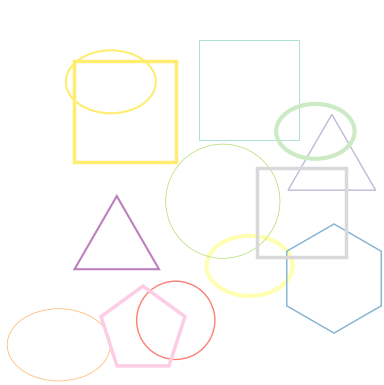[{"shape": "square", "thickness": 0.5, "radius": 0.65, "center": [0.647, 0.765]}, {"shape": "oval", "thickness": 3, "radius": 0.56, "center": [0.648, 0.309]}, {"shape": "triangle", "thickness": 1, "radius": 0.66, "center": [0.862, 0.572]}, {"shape": "circle", "thickness": 1, "radius": 0.51, "center": [0.456, 0.168]}, {"shape": "hexagon", "thickness": 1, "radius": 0.71, "center": [0.868, 0.277]}, {"shape": "oval", "thickness": 0.5, "radius": 0.67, "center": [0.153, 0.104]}, {"shape": "circle", "thickness": 0.5, "radius": 0.74, "center": [0.579, 0.477]}, {"shape": "pentagon", "thickness": 2.5, "radius": 0.57, "center": [0.371, 0.142]}, {"shape": "square", "thickness": 2.5, "radius": 0.58, "center": [0.783, 0.448]}, {"shape": "triangle", "thickness": 1.5, "radius": 0.63, "center": [0.303, 0.364]}, {"shape": "oval", "thickness": 3, "radius": 0.51, "center": [0.819, 0.659]}, {"shape": "oval", "thickness": 1.5, "radius": 0.58, "center": [0.288, 0.788]}, {"shape": "square", "thickness": 2.5, "radius": 0.66, "center": [0.325, 0.711]}]